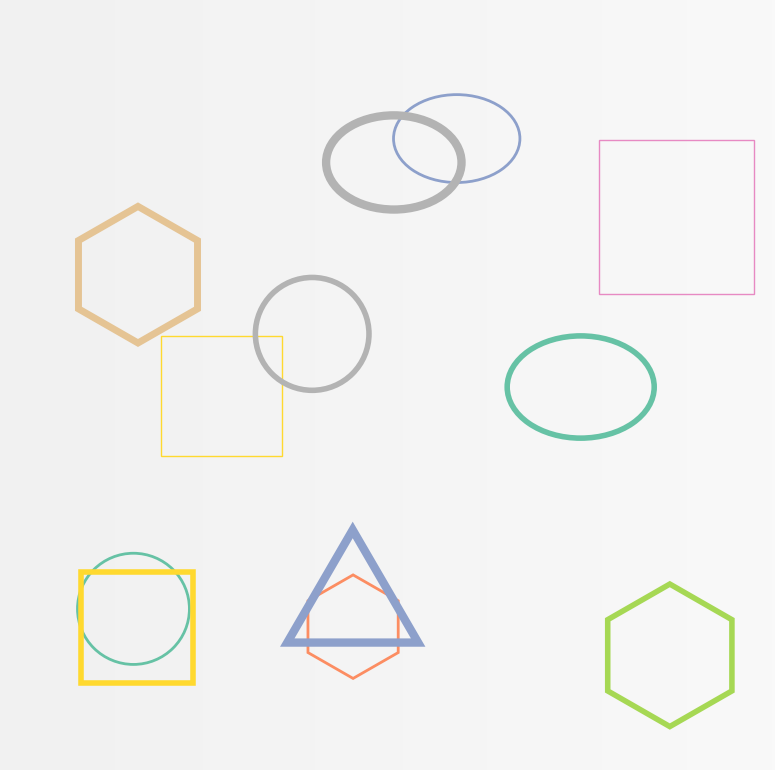[{"shape": "circle", "thickness": 1, "radius": 0.36, "center": [0.172, 0.209]}, {"shape": "oval", "thickness": 2, "radius": 0.47, "center": [0.749, 0.497]}, {"shape": "hexagon", "thickness": 1, "radius": 0.34, "center": [0.456, 0.186]}, {"shape": "oval", "thickness": 1, "radius": 0.41, "center": [0.589, 0.82]}, {"shape": "triangle", "thickness": 3, "radius": 0.49, "center": [0.455, 0.214]}, {"shape": "square", "thickness": 0.5, "radius": 0.5, "center": [0.872, 0.718]}, {"shape": "hexagon", "thickness": 2, "radius": 0.46, "center": [0.864, 0.149]}, {"shape": "square", "thickness": 2, "radius": 0.36, "center": [0.177, 0.185]}, {"shape": "square", "thickness": 0.5, "radius": 0.39, "center": [0.286, 0.486]}, {"shape": "hexagon", "thickness": 2.5, "radius": 0.44, "center": [0.178, 0.643]}, {"shape": "oval", "thickness": 3, "radius": 0.44, "center": [0.508, 0.789]}, {"shape": "circle", "thickness": 2, "radius": 0.37, "center": [0.403, 0.566]}]